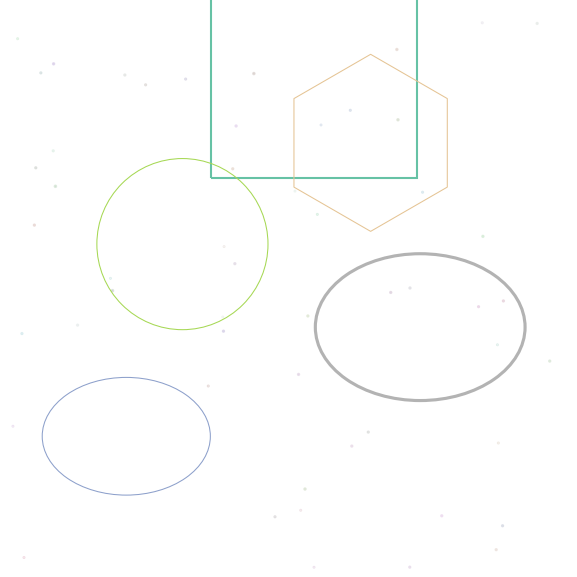[{"shape": "square", "thickness": 1, "radius": 0.89, "center": [0.544, 0.869]}, {"shape": "oval", "thickness": 0.5, "radius": 0.73, "center": [0.219, 0.244]}, {"shape": "circle", "thickness": 0.5, "radius": 0.74, "center": [0.316, 0.576]}, {"shape": "hexagon", "thickness": 0.5, "radius": 0.77, "center": [0.642, 0.752]}, {"shape": "oval", "thickness": 1.5, "radius": 0.91, "center": [0.728, 0.433]}]